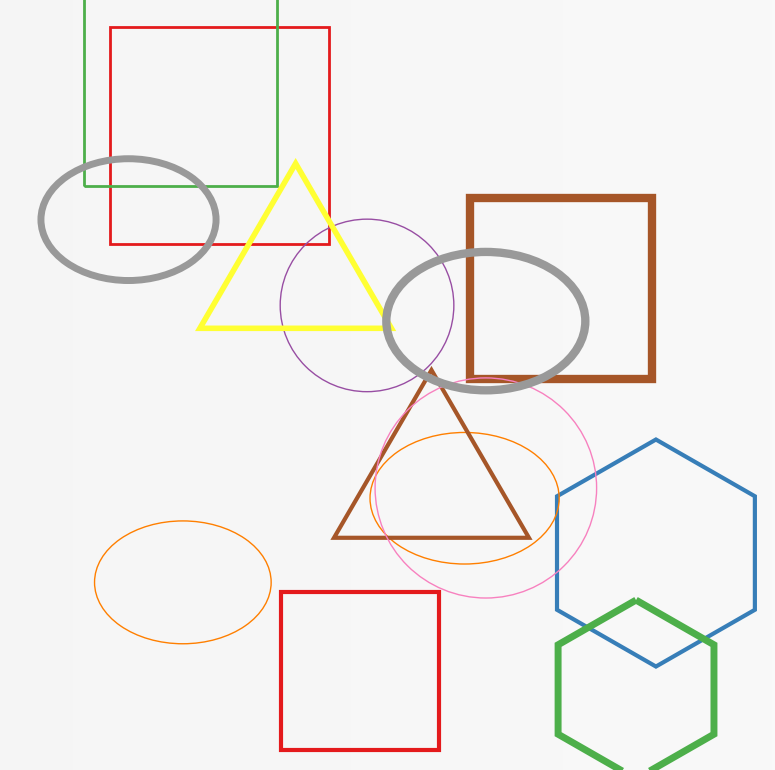[{"shape": "square", "thickness": 1, "radius": 0.71, "center": [0.283, 0.824]}, {"shape": "square", "thickness": 1.5, "radius": 0.51, "center": [0.465, 0.129]}, {"shape": "hexagon", "thickness": 1.5, "radius": 0.74, "center": [0.846, 0.282]}, {"shape": "square", "thickness": 1, "radius": 0.62, "center": [0.233, 0.883]}, {"shape": "hexagon", "thickness": 2.5, "radius": 0.58, "center": [0.821, 0.105]}, {"shape": "circle", "thickness": 0.5, "radius": 0.56, "center": [0.474, 0.603]}, {"shape": "oval", "thickness": 0.5, "radius": 0.61, "center": [0.599, 0.353]}, {"shape": "oval", "thickness": 0.5, "radius": 0.57, "center": [0.236, 0.244]}, {"shape": "triangle", "thickness": 2, "radius": 0.71, "center": [0.381, 0.645]}, {"shape": "square", "thickness": 3, "radius": 0.59, "center": [0.724, 0.626]}, {"shape": "triangle", "thickness": 1.5, "radius": 0.73, "center": [0.557, 0.374]}, {"shape": "circle", "thickness": 0.5, "radius": 0.71, "center": [0.627, 0.366]}, {"shape": "oval", "thickness": 2.5, "radius": 0.56, "center": [0.166, 0.715]}, {"shape": "oval", "thickness": 3, "radius": 0.64, "center": [0.627, 0.583]}]